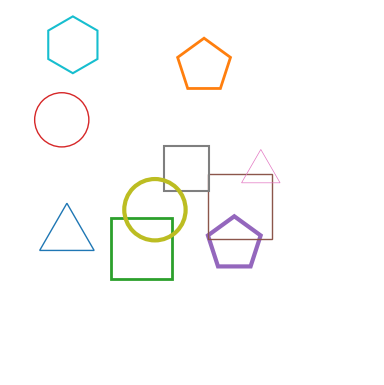[{"shape": "triangle", "thickness": 1, "radius": 0.41, "center": [0.174, 0.39]}, {"shape": "pentagon", "thickness": 2, "radius": 0.36, "center": [0.53, 0.829]}, {"shape": "square", "thickness": 2, "radius": 0.39, "center": [0.367, 0.355]}, {"shape": "circle", "thickness": 1, "radius": 0.35, "center": [0.16, 0.689]}, {"shape": "pentagon", "thickness": 3, "radius": 0.36, "center": [0.609, 0.366]}, {"shape": "square", "thickness": 1, "radius": 0.42, "center": [0.624, 0.464]}, {"shape": "triangle", "thickness": 0.5, "radius": 0.29, "center": [0.677, 0.554]}, {"shape": "square", "thickness": 1.5, "radius": 0.29, "center": [0.485, 0.562]}, {"shape": "circle", "thickness": 3, "radius": 0.4, "center": [0.402, 0.455]}, {"shape": "hexagon", "thickness": 1.5, "radius": 0.37, "center": [0.189, 0.884]}]